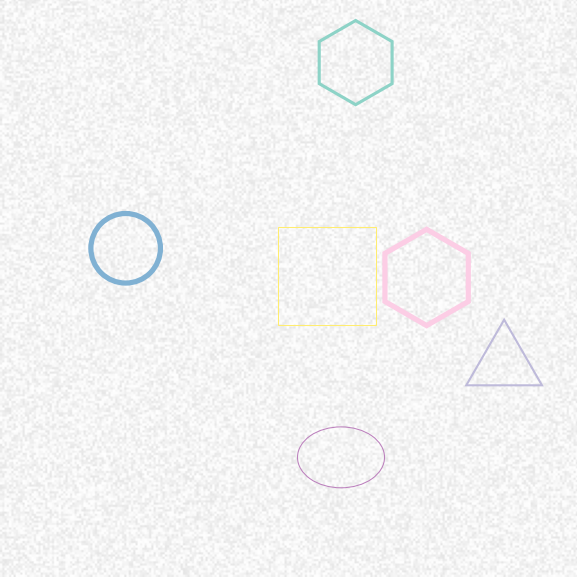[{"shape": "hexagon", "thickness": 1.5, "radius": 0.36, "center": [0.616, 0.891]}, {"shape": "triangle", "thickness": 1, "radius": 0.38, "center": [0.873, 0.37]}, {"shape": "circle", "thickness": 2.5, "radius": 0.3, "center": [0.218, 0.569]}, {"shape": "hexagon", "thickness": 2.5, "radius": 0.42, "center": [0.739, 0.519]}, {"shape": "oval", "thickness": 0.5, "radius": 0.38, "center": [0.591, 0.207]}, {"shape": "square", "thickness": 0.5, "radius": 0.42, "center": [0.567, 0.522]}]